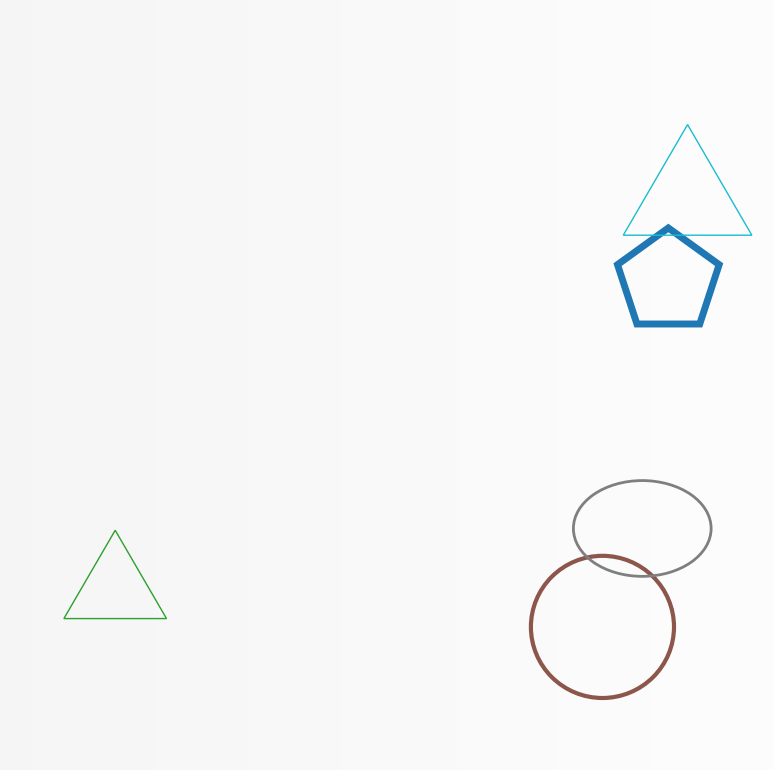[{"shape": "pentagon", "thickness": 2.5, "radius": 0.34, "center": [0.862, 0.635]}, {"shape": "triangle", "thickness": 0.5, "radius": 0.38, "center": [0.149, 0.235]}, {"shape": "circle", "thickness": 1.5, "radius": 0.46, "center": [0.777, 0.186]}, {"shape": "oval", "thickness": 1, "radius": 0.44, "center": [0.829, 0.314]}, {"shape": "triangle", "thickness": 0.5, "radius": 0.48, "center": [0.887, 0.742]}]